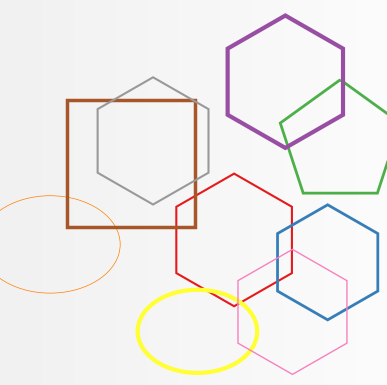[{"shape": "hexagon", "thickness": 1.5, "radius": 0.86, "center": [0.604, 0.377]}, {"shape": "hexagon", "thickness": 2, "radius": 0.75, "center": [0.846, 0.319]}, {"shape": "pentagon", "thickness": 2, "radius": 0.81, "center": [0.878, 0.63]}, {"shape": "hexagon", "thickness": 3, "radius": 0.86, "center": [0.736, 0.788]}, {"shape": "oval", "thickness": 0.5, "radius": 0.9, "center": [0.129, 0.365]}, {"shape": "oval", "thickness": 3, "radius": 0.77, "center": [0.509, 0.139]}, {"shape": "square", "thickness": 2.5, "radius": 0.83, "center": [0.337, 0.576]}, {"shape": "hexagon", "thickness": 1, "radius": 0.81, "center": [0.755, 0.19]}, {"shape": "hexagon", "thickness": 1.5, "radius": 0.83, "center": [0.395, 0.634]}]